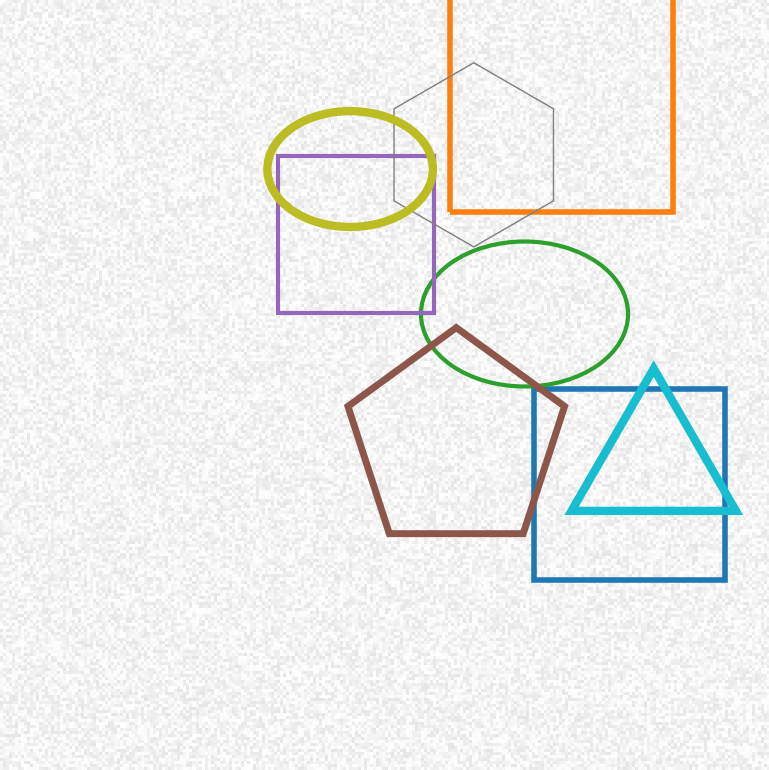[{"shape": "square", "thickness": 2, "radius": 0.62, "center": [0.818, 0.371]}, {"shape": "square", "thickness": 2, "radius": 0.72, "center": [0.729, 0.869]}, {"shape": "oval", "thickness": 1.5, "radius": 0.67, "center": [0.681, 0.592]}, {"shape": "square", "thickness": 1.5, "radius": 0.51, "center": [0.463, 0.695]}, {"shape": "pentagon", "thickness": 2.5, "radius": 0.74, "center": [0.593, 0.427]}, {"shape": "hexagon", "thickness": 0.5, "radius": 0.6, "center": [0.615, 0.799]}, {"shape": "oval", "thickness": 3, "radius": 0.54, "center": [0.455, 0.78]}, {"shape": "triangle", "thickness": 3, "radius": 0.62, "center": [0.849, 0.398]}]